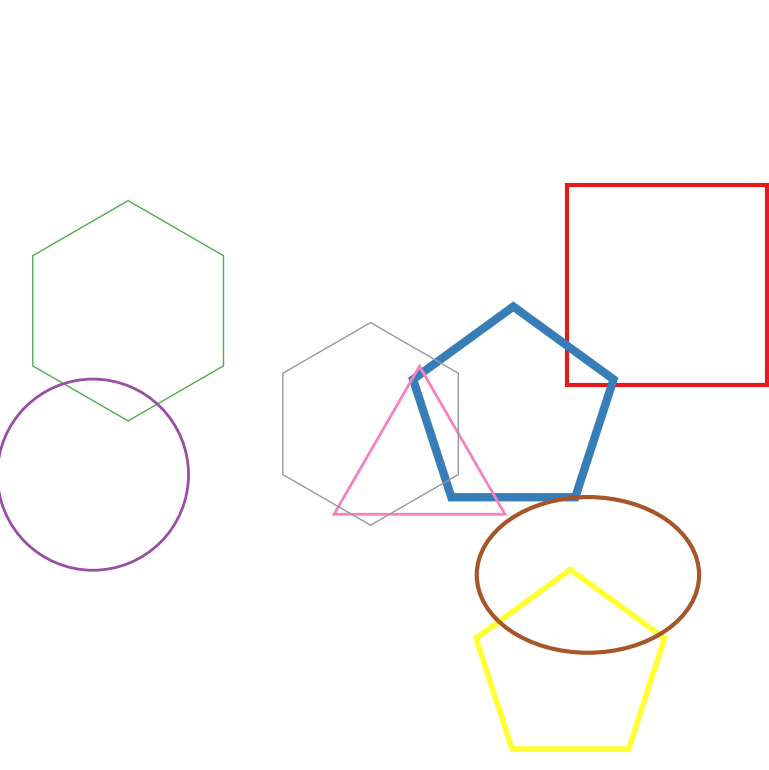[{"shape": "square", "thickness": 1.5, "radius": 0.65, "center": [0.867, 0.63]}, {"shape": "pentagon", "thickness": 3, "radius": 0.68, "center": [0.667, 0.465]}, {"shape": "hexagon", "thickness": 0.5, "radius": 0.72, "center": [0.166, 0.596]}, {"shape": "circle", "thickness": 1, "radius": 0.62, "center": [0.121, 0.384]}, {"shape": "pentagon", "thickness": 2, "radius": 0.64, "center": [0.741, 0.131]}, {"shape": "oval", "thickness": 1.5, "radius": 0.72, "center": [0.764, 0.253]}, {"shape": "triangle", "thickness": 1, "radius": 0.64, "center": [0.545, 0.396]}, {"shape": "hexagon", "thickness": 0.5, "radius": 0.66, "center": [0.481, 0.449]}]